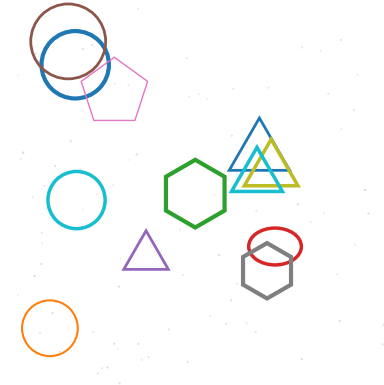[{"shape": "circle", "thickness": 3, "radius": 0.44, "center": [0.195, 0.832]}, {"shape": "triangle", "thickness": 2, "radius": 0.45, "center": [0.674, 0.603]}, {"shape": "circle", "thickness": 1.5, "radius": 0.36, "center": [0.13, 0.147]}, {"shape": "hexagon", "thickness": 3, "radius": 0.44, "center": [0.507, 0.497]}, {"shape": "oval", "thickness": 2.5, "radius": 0.34, "center": [0.714, 0.36]}, {"shape": "triangle", "thickness": 2, "radius": 0.33, "center": [0.379, 0.334]}, {"shape": "circle", "thickness": 2, "radius": 0.49, "center": [0.177, 0.892]}, {"shape": "pentagon", "thickness": 1, "radius": 0.45, "center": [0.297, 0.761]}, {"shape": "hexagon", "thickness": 3, "radius": 0.36, "center": [0.694, 0.297]}, {"shape": "triangle", "thickness": 2.5, "radius": 0.4, "center": [0.704, 0.558]}, {"shape": "triangle", "thickness": 2.5, "radius": 0.38, "center": [0.667, 0.541]}, {"shape": "circle", "thickness": 2.5, "radius": 0.37, "center": [0.199, 0.48]}]